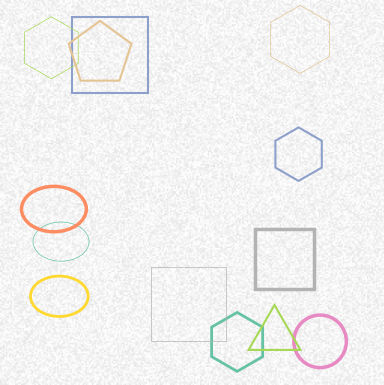[{"shape": "oval", "thickness": 0.5, "radius": 0.36, "center": [0.158, 0.372]}, {"shape": "hexagon", "thickness": 2, "radius": 0.38, "center": [0.616, 0.112]}, {"shape": "oval", "thickness": 2.5, "radius": 0.42, "center": [0.14, 0.457]}, {"shape": "hexagon", "thickness": 1.5, "radius": 0.35, "center": [0.776, 0.6]}, {"shape": "square", "thickness": 1.5, "radius": 0.5, "center": [0.285, 0.857]}, {"shape": "circle", "thickness": 2.5, "radius": 0.34, "center": [0.831, 0.113]}, {"shape": "hexagon", "thickness": 0.5, "radius": 0.4, "center": [0.133, 0.876]}, {"shape": "triangle", "thickness": 1.5, "radius": 0.39, "center": [0.713, 0.13]}, {"shape": "oval", "thickness": 2, "radius": 0.37, "center": [0.154, 0.23]}, {"shape": "pentagon", "thickness": 1.5, "radius": 0.43, "center": [0.26, 0.86]}, {"shape": "hexagon", "thickness": 0.5, "radius": 0.44, "center": [0.78, 0.898]}, {"shape": "square", "thickness": 0.5, "radius": 0.48, "center": [0.49, 0.21]}, {"shape": "square", "thickness": 2.5, "radius": 0.39, "center": [0.739, 0.327]}]